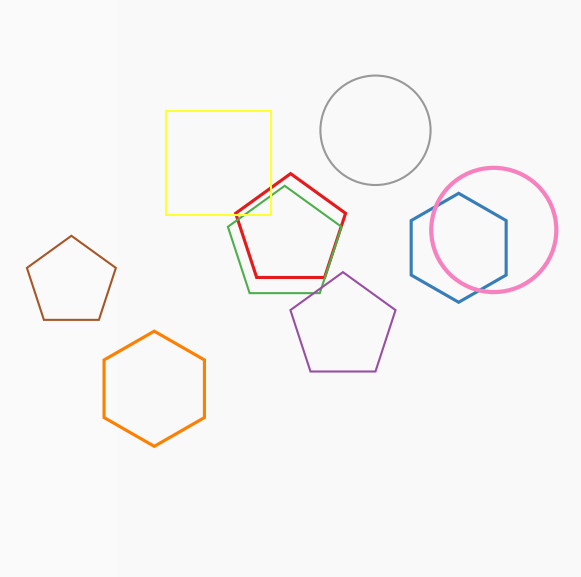[{"shape": "pentagon", "thickness": 1.5, "radius": 0.5, "center": [0.5, 0.599]}, {"shape": "hexagon", "thickness": 1.5, "radius": 0.47, "center": [0.789, 0.57]}, {"shape": "pentagon", "thickness": 1, "radius": 0.51, "center": [0.49, 0.575]}, {"shape": "pentagon", "thickness": 1, "radius": 0.48, "center": [0.59, 0.433]}, {"shape": "hexagon", "thickness": 1.5, "radius": 0.5, "center": [0.265, 0.326]}, {"shape": "square", "thickness": 1, "radius": 0.45, "center": [0.376, 0.717]}, {"shape": "pentagon", "thickness": 1, "radius": 0.4, "center": [0.123, 0.51]}, {"shape": "circle", "thickness": 2, "radius": 0.54, "center": [0.85, 0.601]}, {"shape": "circle", "thickness": 1, "radius": 0.47, "center": [0.646, 0.774]}]